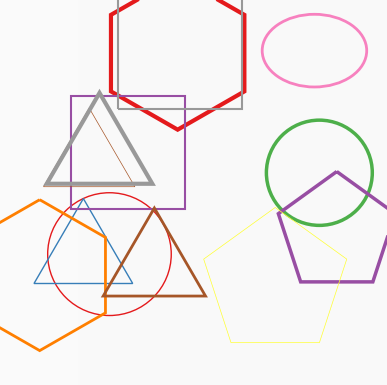[{"shape": "hexagon", "thickness": 3, "radius": 0.99, "center": [0.459, 0.862]}, {"shape": "circle", "thickness": 1, "radius": 0.8, "center": [0.282, 0.34]}, {"shape": "triangle", "thickness": 1, "radius": 0.74, "center": [0.215, 0.337]}, {"shape": "circle", "thickness": 2.5, "radius": 0.68, "center": [0.824, 0.551]}, {"shape": "pentagon", "thickness": 2.5, "radius": 0.79, "center": [0.869, 0.396]}, {"shape": "square", "thickness": 1.5, "radius": 0.74, "center": [0.33, 0.604]}, {"shape": "hexagon", "thickness": 2, "radius": 0.98, "center": [0.102, 0.285]}, {"shape": "pentagon", "thickness": 0.5, "radius": 0.97, "center": [0.71, 0.267]}, {"shape": "triangle", "thickness": 2, "radius": 0.76, "center": [0.398, 0.307]}, {"shape": "triangle", "thickness": 0.5, "radius": 0.68, "center": [0.23, 0.583]}, {"shape": "oval", "thickness": 2, "radius": 0.67, "center": [0.811, 0.868]}, {"shape": "triangle", "thickness": 3, "radius": 0.79, "center": [0.257, 0.601]}, {"shape": "square", "thickness": 1.5, "radius": 0.8, "center": [0.464, 0.878]}]